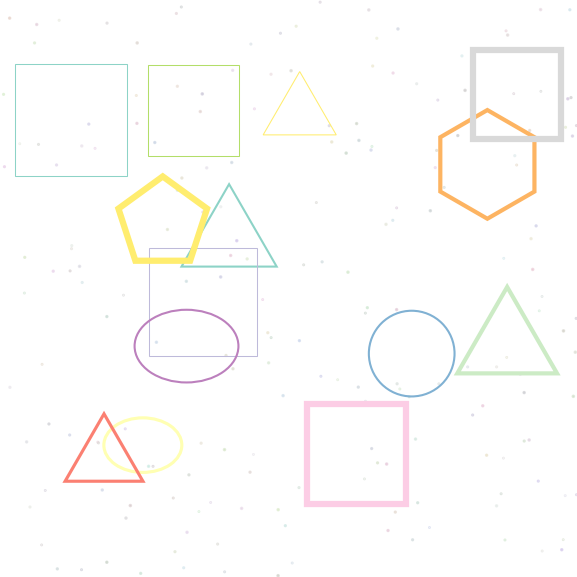[{"shape": "square", "thickness": 0.5, "radius": 0.49, "center": [0.123, 0.791]}, {"shape": "triangle", "thickness": 1, "radius": 0.48, "center": [0.397, 0.585]}, {"shape": "oval", "thickness": 1.5, "radius": 0.34, "center": [0.247, 0.228]}, {"shape": "square", "thickness": 0.5, "radius": 0.47, "center": [0.352, 0.476]}, {"shape": "triangle", "thickness": 1.5, "radius": 0.39, "center": [0.18, 0.205]}, {"shape": "circle", "thickness": 1, "radius": 0.37, "center": [0.713, 0.387]}, {"shape": "hexagon", "thickness": 2, "radius": 0.47, "center": [0.844, 0.714]}, {"shape": "square", "thickness": 0.5, "radius": 0.39, "center": [0.335, 0.807]}, {"shape": "square", "thickness": 3, "radius": 0.43, "center": [0.617, 0.213]}, {"shape": "square", "thickness": 3, "radius": 0.38, "center": [0.895, 0.835]}, {"shape": "oval", "thickness": 1, "radius": 0.45, "center": [0.323, 0.4]}, {"shape": "triangle", "thickness": 2, "radius": 0.5, "center": [0.878, 0.402]}, {"shape": "pentagon", "thickness": 3, "radius": 0.4, "center": [0.282, 0.613]}, {"shape": "triangle", "thickness": 0.5, "radius": 0.37, "center": [0.519, 0.802]}]